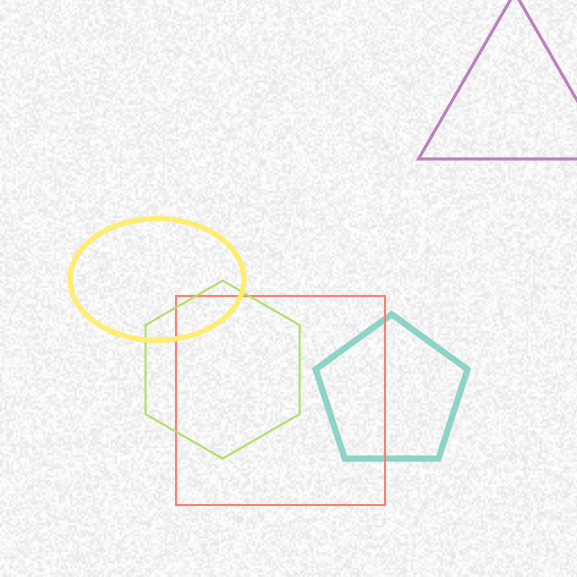[{"shape": "pentagon", "thickness": 3, "radius": 0.69, "center": [0.678, 0.317]}, {"shape": "square", "thickness": 1, "radius": 0.9, "center": [0.486, 0.306]}, {"shape": "hexagon", "thickness": 1, "radius": 0.77, "center": [0.385, 0.359]}, {"shape": "triangle", "thickness": 1.5, "radius": 0.96, "center": [0.891, 0.82]}, {"shape": "oval", "thickness": 2.5, "radius": 0.75, "center": [0.272, 0.515]}]